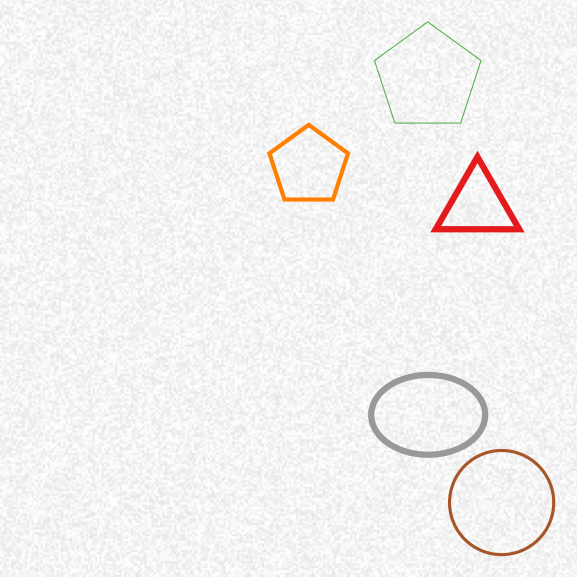[{"shape": "triangle", "thickness": 3, "radius": 0.42, "center": [0.827, 0.644]}, {"shape": "pentagon", "thickness": 0.5, "radius": 0.48, "center": [0.741, 0.864]}, {"shape": "pentagon", "thickness": 2, "radius": 0.36, "center": [0.535, 0.711]}, {"shape": "circle", "thickness": 1.5, "radius": 0.45, "center": [0.869, 0.129]}, {"shape": "oval", "thickness": 3, "radius": 0.49, "center": [0.741, 0.281]}]